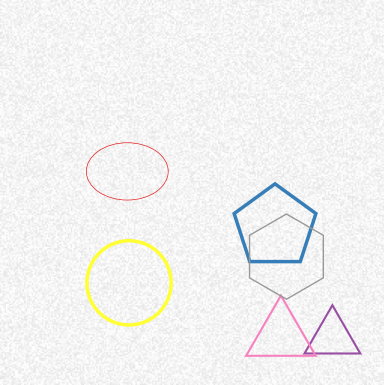[{"shape": "oval", "thickness": 0.5, "radius": 0.53, "center": [0.331, 0.555]}, {"shape": "pentagon", "thickness": 2.5, "radius": 0.56, "center": [0.714, 0.411]}, {"shape": "triangle", "thickness": 1.5, "radius": 0.42, "center": [0.863, 0.124]}, {"shape": "circle", "thickness": 2.5, "radius": 0.55, "center": [0.335, 0.265]}, {"shape": "triangle", "thickness": 1.5, "radius": 0.52, "center": [0.73, 0.128]}, {"shape": "hexagon", "thickness": 1, "radius": 0.55, "center": [0.744, 0.334]}]